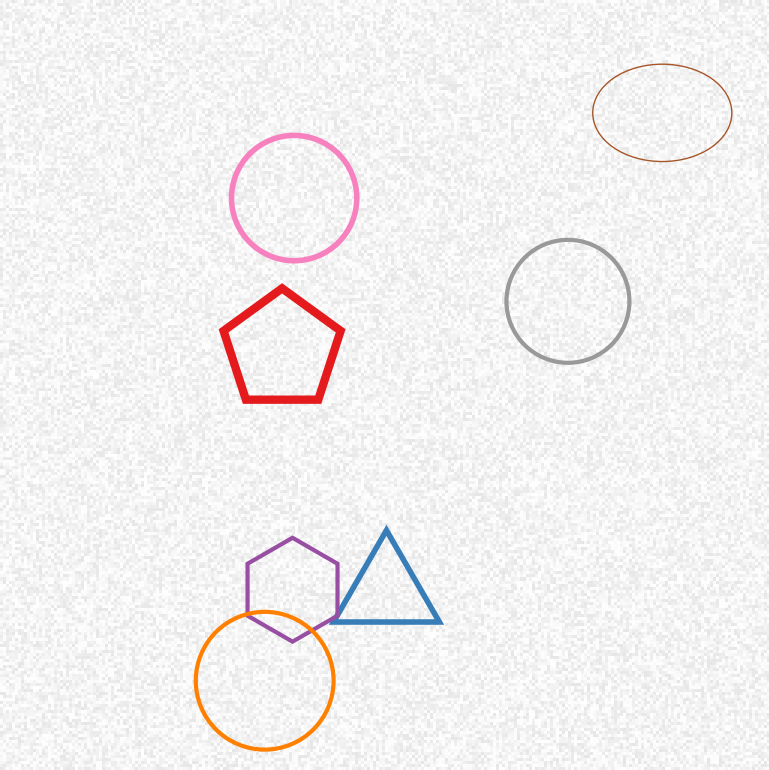[{"shape": "pentagon", "thickness": 3, "radius": 0.4, "center": [0.366, 0.546]}, {"shape": "triangle", "thickness": 2, "radius": 0.4, "center": [0.502, 0.232]}, {"shape": "hexagon", "thickness": 1.5, "radius": 0.34, "center": [0.38, 0.234]}, {"shape": "circle", "thickness": 1.5, "radius": 0.45, "center": [0.344, 0.116]}, {"shape": "oval", "thickness": 0.5, "radius": 0.45, "center": [0.86, 0.853]}, {"shape": "circle", "thickness": 2, "radius": 0.41, "center": [0.382, 0.743]}, {"shape": "circle", "thickness": 1.5, "radius": 0.4, "center": [0.738, 0.609]}]